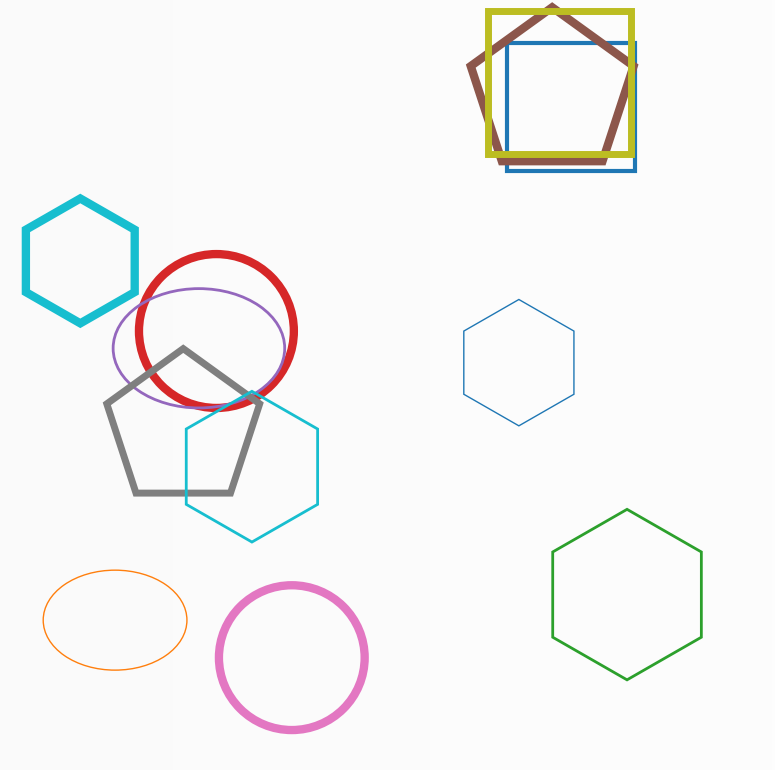[{"shape": "square", "thickness": 1.5, "radius": 0.41, "center": [0.737, 0.861]}, {"shape": "hexagon", "thickness": 0.5, "radius": 0.41, "center": [0.67, 0.529]}, {"shape": "oval", "thickness": 0.5, "radius": 0.46, "center": [0.148, 0.195]}, {"shape": "hexagon", "thickness": 1, "radius": 0.55, "center": [0.809, 0.228]}, {"shape": "circle", "thickness": 3, "radius": 0.5, "center": [0.279, 0.57]}, {"shape": "oval", "thickness": 1, "radius": 0.55, "center": [0.257, 0.548]}, {"shape": "pentagon", "thickness": 3, "radius": 0.55, "center": [0.712, 0.88]}, {"shape": "circle", "thickness": 3, "radius": 0.47, "center": [0.377, 0.146]}, {"shape": "pentagon", "thickness": 2.5, "radius": 0.52, "center": [0.236, 0.443]}, {"shape": "square", "thickness": 2.5, "radius": 0.46, "center": [0.722, 0.893]}, {"shape": "hexagon", "thickness": 3, "radius": 0.41, "center": [0.104, 0.661]}, {"shape": "hexagon", "thickness": 1, "radius": 0.49, "center": [0.325, 0.394]}]